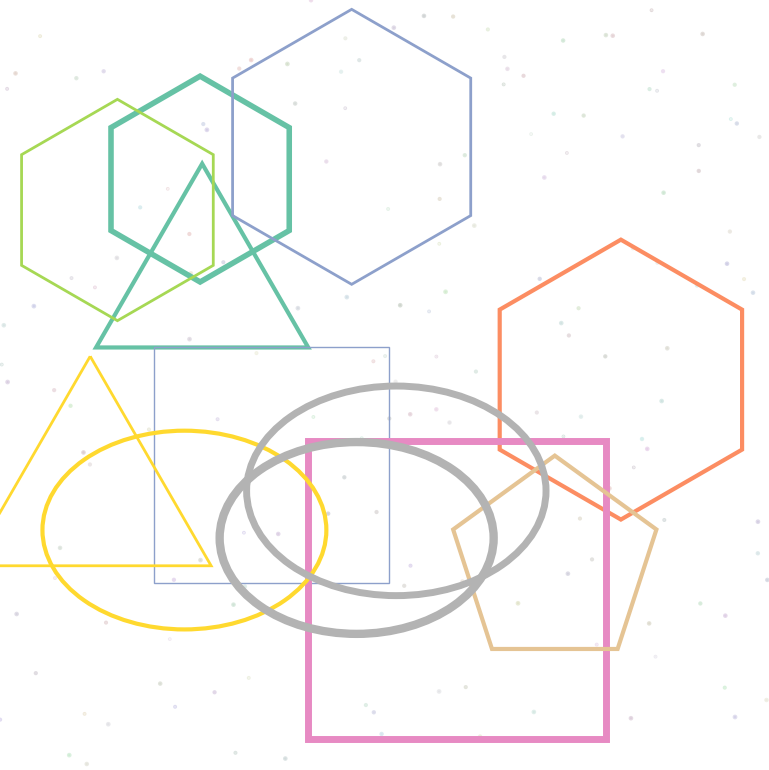[{"shape": "triangle", "thickness": 1.5, "radius": 0.8, "center": [0.263, 0.628]}, {"shape": "hexagon", "thickness": 2, "radius": 0.67, "center": [0.26, 0.767]}, {"shape": "hexagon", "thickness": 1.5, "radius": 0.91, "center": [0.806, 0.507]}, {"shape": "square", "thickness": 0.5, "radius": 0.76, "center": [0.352, 0.396]}, {"shape": "hexagon", "thickness": 1, "radius": 0.89, "center": [0.457, 0.809]}, {"shape": "square", "thickness": 2.5, "radius": 0.96, "center": [0.593, 0.234]}, {"shape": "hexagon", "thickness": 1, "radius": 0.72, "center": [0.152, 0.727]}, {"shape": "oval", "thickness": 1.5, "radius": 0.92, "center": [0.239, 0.312]}, {"shape": "triangle", "thickness": 1, "radius": 0.91, "center": [0.117, 0.356]}, {"shape": "pentagon", "thickness": 1.5, "radius": 0.69, "center": [0.721, 0.269]}, {"shape": "oval", "thickness": 3, "radius": 0.89, "center": [0.463, 0.301]}, {"shape": "oval", "thickness": 2.5, "radius": 0.97, "center": [0.515, 0.363]}]